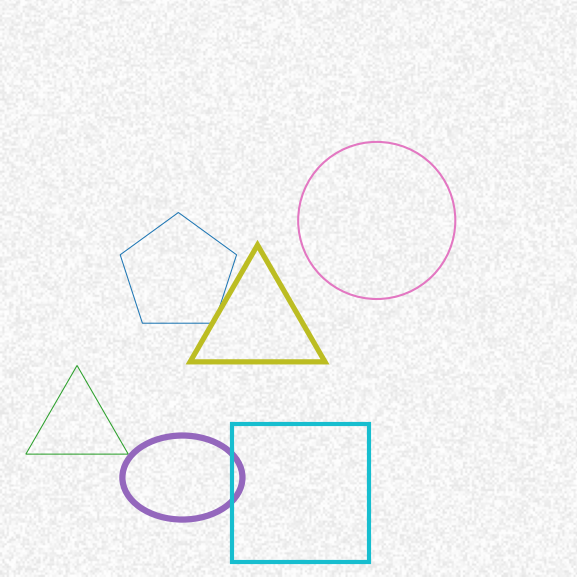[{"shape": "pentagon", "thickness": 0.5, "radius": 0.53, "center": [0.309, 0.525]}, {"shape": "triangle", "thickness": 0.5, "radius": 0.51, "center": [0.133, 0.264]}, {"shape": "oval", "thickness": 3, "radius": 0.52, "center": [0.316, 0.172]}, {"shape": "circle", "thickness": 1, "radius": 0.68, "center": [0.652, 0.617]}, {"shape": "triangle", "thickness": 2.5, "radius": 0.67, "center": [0.446, 0.44]}, {"shape": "square", "thickness": 2, "radius": 0.6, "center": [0.52, 0.145]}]